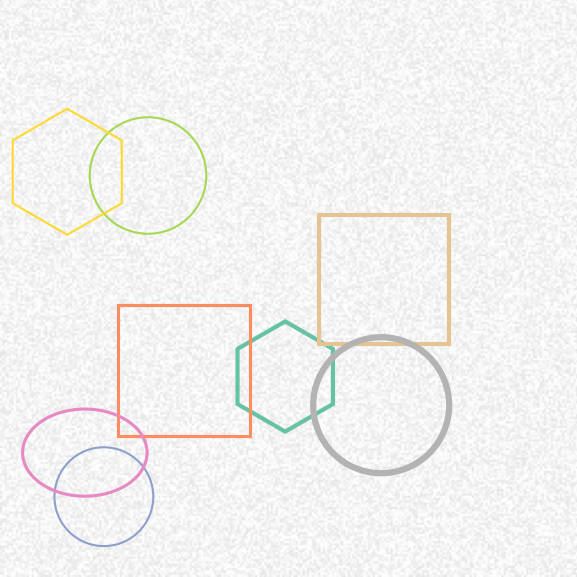[{"shape": "hexagon", "thickness": 2, "radius": 0.48, "center": [0.494, 0.347]}, {"shape": "square", "thickness": 1.5, "radius": 0.57, "center": [0.319, 0.357]}, {"shape": "circle", "thickness": 1, "radius": 0.43, "center": [0.18, 0.139]}, {"shape": "oval", "thickness": 1.5, "radius": 0.54, "center": [0.147, 0.215]}, {"shape": "circle", "thickness": 1, "radius": 0.5, "center": [0.256, 0.695]}, {"shape": "hexagon", "thickness": 1, "radius": 0.55, "center": [0.116, 0.702]}, {"shape": "square", "thickness": 2, "radius": 0.56, "center": [0.665, 0.515]}, {"shape": "circle", "thickness": 3, "radius": 0.59, "center": [0.66, 0.298]}]